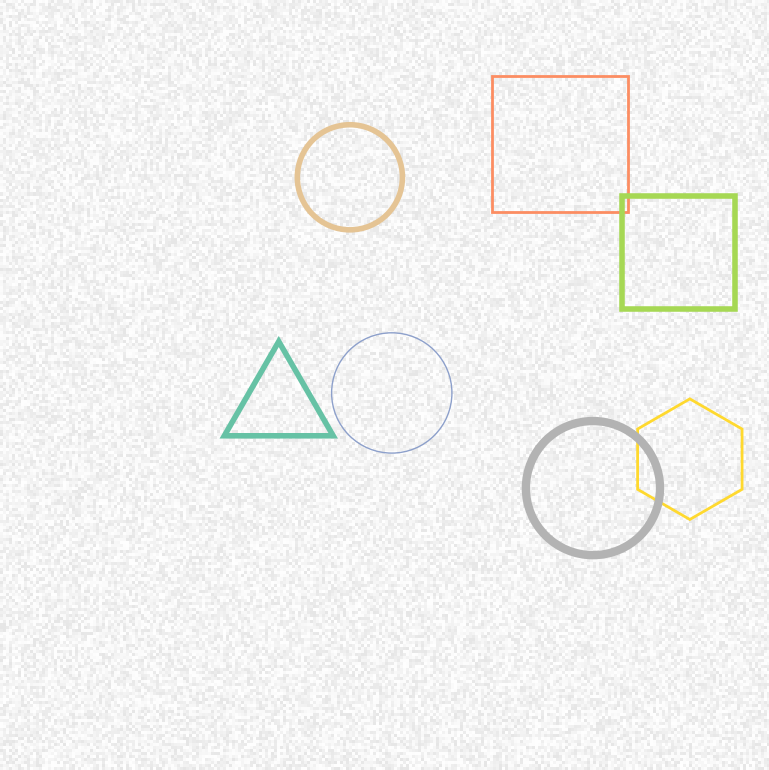[{"shape": "triangle", "thickness": 2, "radius": 0.41, "center": [0.362, 0.475]}, {"shape": "square", "thickness": 1, "radius": 0.44, "center": [0.727, 0.813]}, {"shape": "circle", "thickness": 0.5, "radius": 0.39, "center": [0.509, 0.49]}, {"shape": "square", "thickness": 2, "radius": 0.37, "center": [0.882, 0.673]}, {"shape": "hexagon", "thickness": 1, "radius": 0.39, "center": [0.896, 0.404]}, {"shape": "circle", "thickness": 2, "radius": 0.34, "center": [0.454, 0.77]}, {"shape": "circle", "thickness": 3, "radius": 0.44, "center": [0.77, 0.366]}]